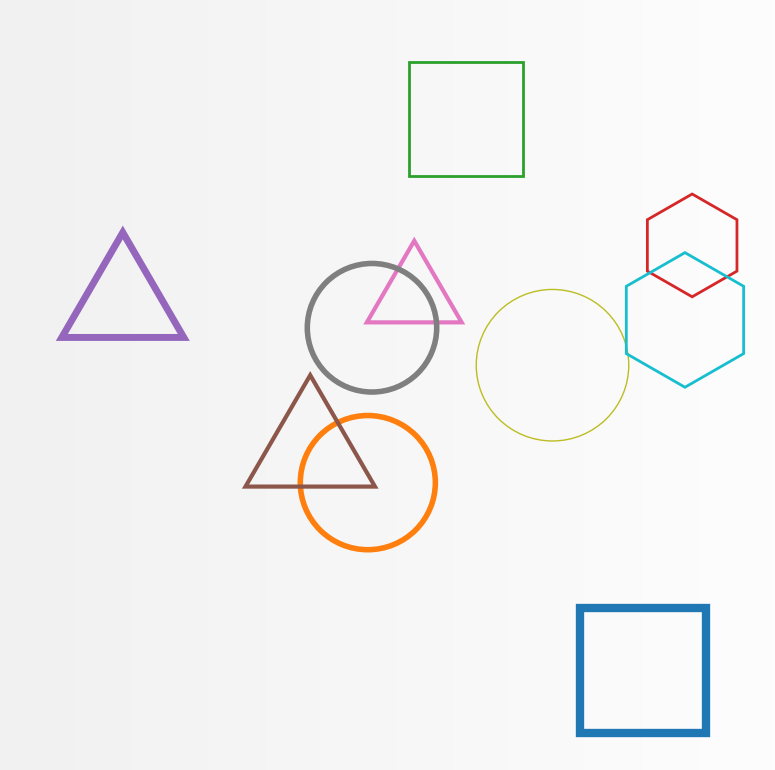[{"shape": "square", "thickness": 3, "radius": 0.4, "center": [0.829, 0.129]}, {"shape": "circle", "thickness": 2, "radius": 0.44, "center": [0.475, 0.373]}, {"shape": "square", "thickness": 1, "radius": 0.37, "center": [0.601, 0.845]}, {"shape": "hexagon", "thickness": 1, "radius": 0.33, "center": [0.893, 0.681]}, {"shape": "triangle", "thickness": 2.5, "radius": 0.45, "center": [0.158, 0.607]}, {"shape": "triangle", "thickness": 1.5, "radius": 0.48, "center": [0.4, 0.416]}, {"shape": "triangle", "thickness": 1.5, "radius": 0.35, "center": [0.535, 0.617]}, {"shape": "circle", "thickness": 2, "radius": 0.42, "center": [0.48, 0.574]}, {"shape": "circle", "thickness": 0.5, "radius": 0.49, "center": [0.713, 0.526]}, {"shape": "hexagon", "thickness": 1, "radius": 0.44, "center": [0.884, 0.584]}]